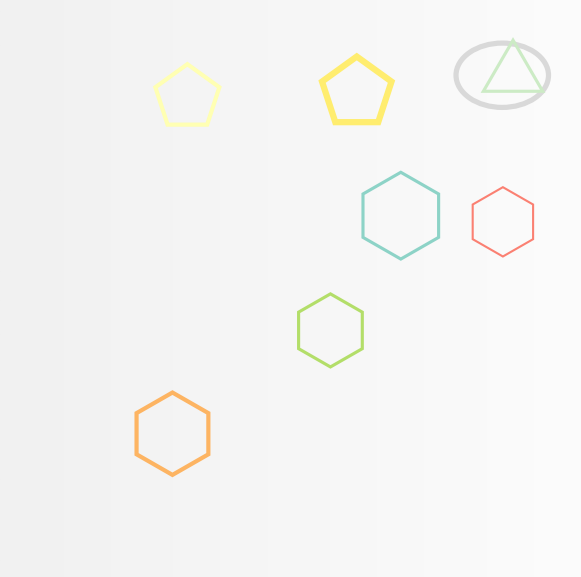[{"shape": "hexagon", "thickness": 1.5, "radius": 0.38, "center": [0.69, 0.626]}, {"shape": "pentagon", "thickness": 2, "radius": 0.29, "center": [0.322, 0.83]}, {"shape": "hexagon", "thickness": 1, "radius": 0.3, "center": [0.865, 0.615]}, {"shape": "hexagon", "thickness": 2, "radius": 0.36, "center": [0.297, 0.248]}, {"shape": "hexagon", "thickness": 1.5, "radius": 0.32, "center": [0.569, 0.427]}, {"shape": "oval", "thickness": 2.5, "radius": 0.4, "center": [0.864, 0.869]}, {"shape": "triangle", "thickness": 1.5, "radius": 0.29, "center": [0.883, 0.871]}, {"shape": "pentagon", "thickness": 3, "radius": 0.31, "center": [0.614, 0.838]}]